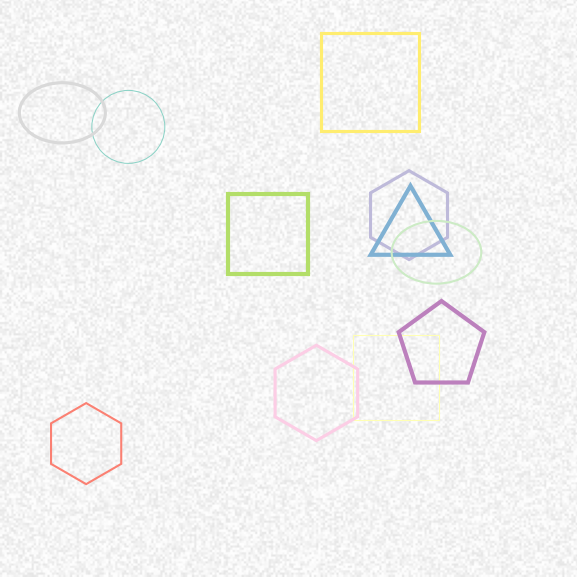[{"shape": "circle", "thickness": 0.5, "radius": 0.32, "center": [0.222, 0.779]}, {"shape": "square", "thickness": 0.5, "radius": 0.37, "center": [0.686, 0.345]}, {"shape": "hexagon", "thickness": 1.5, "radius": 0.38, "center": [0.708, 0.627]}, {"shape": "hexagon", "thickness": 1, "radius": 0.35, "center": [0.149, 0.231]}, {"shape": "triangle", "thickness": 2, "radius": 0.4, "center": [0.711, 0.598]}, {"shape": "square", "thickness": 2, "radius": 0.35, "center": [0.463, 0.594]}, {"shape": "hexagon", "thickness": 1.5, "radius": 0.41, "center": [0.548, 0.319]}, {"shape": "oval", "thickness": 1.5, "radius": 0.37, "center": [0.108, 0.804]}, {"shape": "pentagon", "thickness": 2, "radius": 0.39, "center": [0.765, 0.4]}, {"shape": "oval", "thickness": 1, "radius": 0.39, "center": [0.756, 0.562]}, {"shape": "square", "thickness": 1.5, "radius": 0.43, "center": [0.64, 0.857]}]